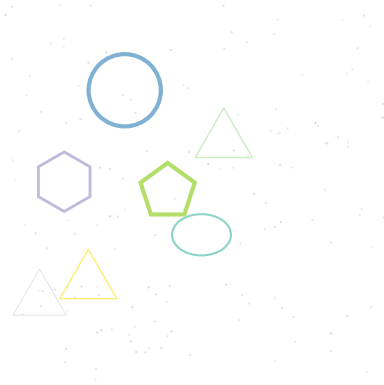[{"shape": "oval", "thickness": 1.5, "radius": 0.38, "center": [0.523, 0.39]}, {"shape": "hexagon", "thickness": 2, "radius": 0.39, "center": [0.167, 0.528]}, {"shape": "circle", "thickness": 3, "radius": 0.47, "center": [0.324, 0.766]}, {"shape": "pentagon", "thickness": 3, "radius": 0.37, "center": [0.436, 0.503]}, {"shape": "triangle", "thickness": 0.5, "radius": 0.4, "center": [0.103, 0.221]}, {"shape": "triangle", "thickness": 1, "radius": 0.43, "center": [0.581, 0.634]}, {"shape": "triangle", "thickness": 1, "radius": 0.43, "center": [0.229, 0.267]}]